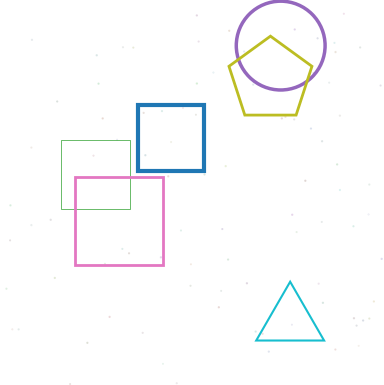[{"shape": "square", "thickness": 3, "radius": 0.43, "center": [0.443, 0.642]}, {"shape": "square", "thickness": 0.5, "radius": 0.45, "center": [0.248, 0.548]}, {"shape": "circle", "thickness": 2.5, "radius": 0.58, "center": [0.729, 0.882]}, {"shape": "square", "thickness": 2, "radius": 0.57, "center": [0.309, 0.425]}, {"shape": "pentagon", "thickness": 2, "radius": 0.57, "center": [0.702, 0.793]}, {"shape": "triangle", "thickness": 1.5, "radius": 0.51, "center": [0.754, 0.166]}]